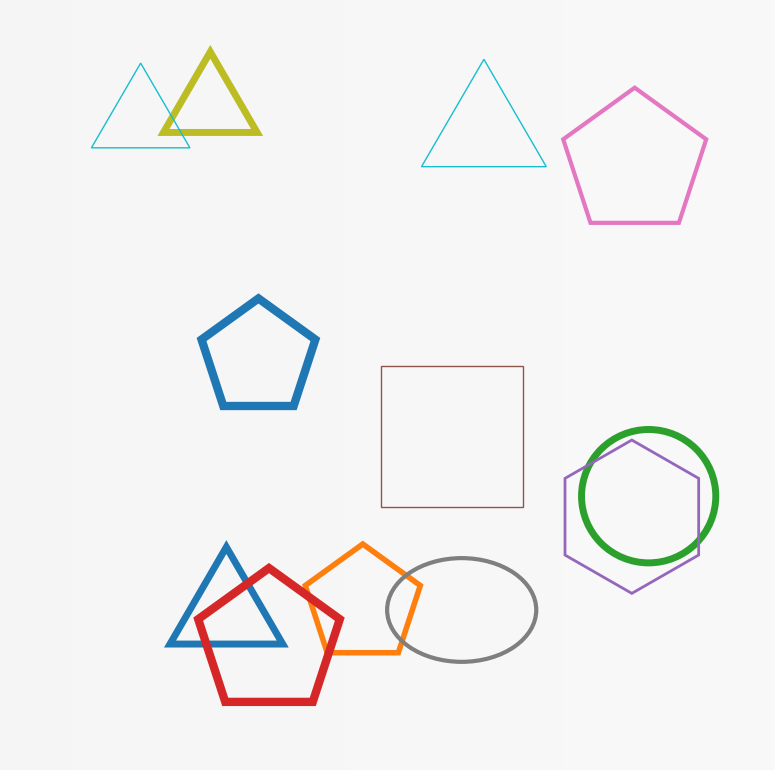[{"shape": "triangle", "thickness": 2.5, "radius": 0.42, "center": [0.292, 0.206]}, {"shape": "pentagon", "thickness": 3, "radius": 0.39, "center": [0.333, 0.535]}, {"shape": "pentagon", "thickness": 2, "radius": 0.39, "center": [0.468, 0.215]}, {"shape": "circle", "thickness": 2.5, "radius": 0.43, "center": [0.837, 0.356]}, {"shape": "pentagon", "thickness": 3, "radius": 0.48, "center": [0.347, 0.166]}, {"shape": "hexagon", "thickness": 1, "radius": 0.5, "center": [0.815, 0.329]}, {"shape": "square", "thickness": 0.5, "radius": 0.46, "center": [0.583, 0.433]}, {"shape": "pentagon", "thickness": 1.5, "radius": 0.49, "center": [0.819, 0.789]}, {"shape": "oval", "thickness": 1.5, "radius": 0.48, "center": [0.596, 0.208]}, {"shape": "triangle", "thickness": 2.5, "radius": 0.35, "center": [0.271, 0.863]}, {"shape": "triangle", "thickness": 0.5, "radius": 0.37, "center": [0.181, 0.845]}, {"shape": "triangle", "thickness": 0.5, "radius": 0.46, "center": [0.624, 0.83]}]